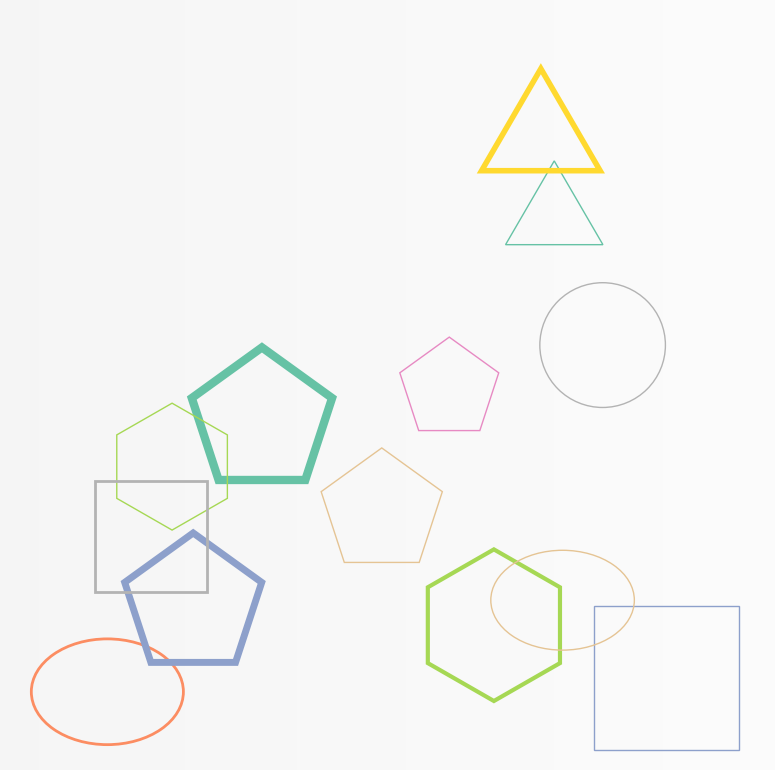[{"shape": "pentagon", "thickness": 3, "radius": 0.48, "center": [0.338, 0.454]}, {"shape": "triangle", "thickness": 0.5, "radius": 0.36, "center": [0.715, 0.719]}, {"shape": "oval", "thickness": 1, "radius": 0.49, "center": [0.139, 0.102]}, {"shape": "pentagon", "thickness": 2.5, "radius": 0.46, "center": [0.249, 0.215]}, {"shape": "square", "thickness": 0.5, "radius": 0.47, "center": [0.86, 0.12]}, {"shape": "pentagon", "thickness": 0.5, "radius": 0.34, "center": [0.58, 0.495]}, {"shape": "hexagon", "thickness": 1.5, "radius": 0.49, "center": [0.637, 0.188]}, {"shape": "hexagon", "thickness": 0.5, "radius": 0.41, "center": [0.222, 0.394]}, {"shape": "triangle", "thickness": 2, "radius": 0.44, "center": [0.698, 0.822]}, {"shape": "pentagon", "thickness": 0.5, "radius": 0.41, "center": [0.493, 0.336]}, {"shape": "oval", "thickness": 0.5, "radius": 0.46, "center": [0.726, 0.221]}, {"shape": "circle", "thickness": 0.5, "radius": 0.41, "center": [0.778, 0.552]}, {"shape": "square", "thickness": 1, "radius": 0.36, "center": [0.194, 0.304]}]